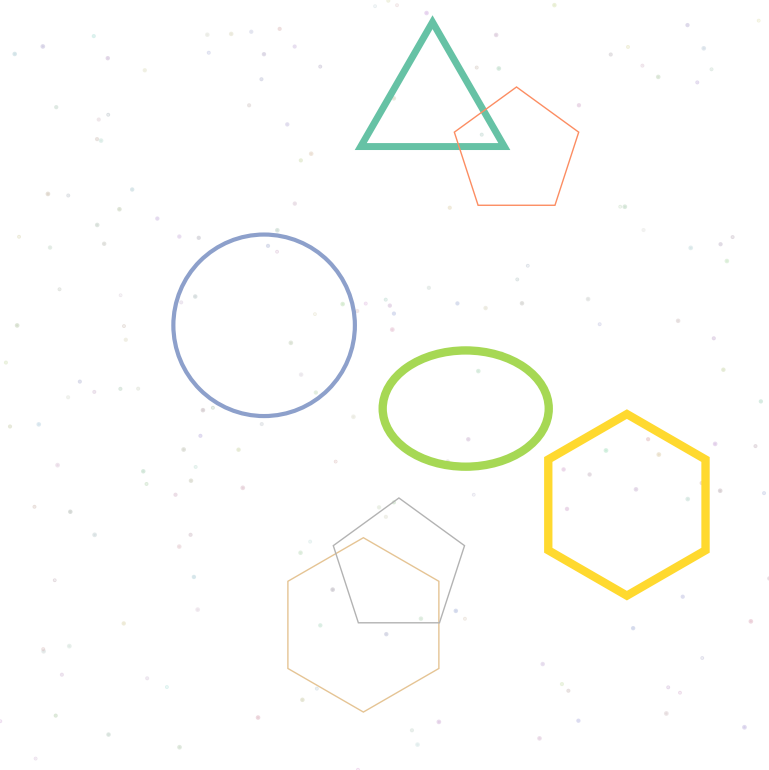[{"shape": "triangle", "thickness": 2.5, "radius": 0.54, "center": [0.562, 0.864]}, {"shape": "pentagon", "thickness": 0.5, "radius": 0.42, "center": [0.671, 0.802]}, {"shape": "circle", "thickness": 1.5, "radius": 0.59, "center": [0.343, 0.578]}, {"shape": "oval", "thickness": 3, "radius": 0.54, "center": [0.605, 0.469]}, {"shape": "hexagon", "thickness": 3, "radius": 0.59, "center": [0.814, 0.344]}, {"shape": "hexagon", "thickness": 0.5, "radius": 0.57, "center": [0.472, 0.188]}, {"shape": "pentagon", "thickness": 0.5, "radius": 0.45, "center": [0.518, 0.264]}]